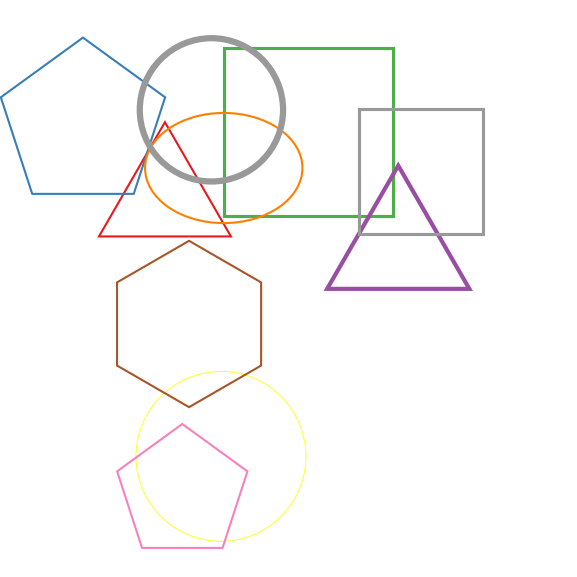[{"shape": "triangle", "thickness": 1, "radius": 0.66, "center": [0.286, 0.656]}, {"shape": "pentagon", "thickness": 1, "radius": 0.75, "center": [0.144, 0.784]}, {"shape": "square", "thickness": 1.5, "radius": 0.73, "center": [0.534, 0.771]}, {"shape": "triangle", "thickness": 2, "radius": 0.71, "center": [0.69, 0.57]}, {"shape": "oval", "thickness": 1, "radius": 0.68, "center": [0.387, 0.708]}, {"shape": "circle", "thickness": 0.5, "radius": 0.74, "center": [0.383, 0.209]}, {"shape": "hexagon", "thickness": 1, "radius": 0.72, "center": [0.327, 0.438]}, {"shape": "pentagon", "thickness": 1, "radius": 0.59, "center": [0.316, 0.146]}, {"shape": "circle", "thickness": 3, "radius": 0.62, "center": [0.366, 0.809]}, {"shape": "square", "thickness": 1.5, "radius": 0.54, "center": [0.729, 0.702]}]